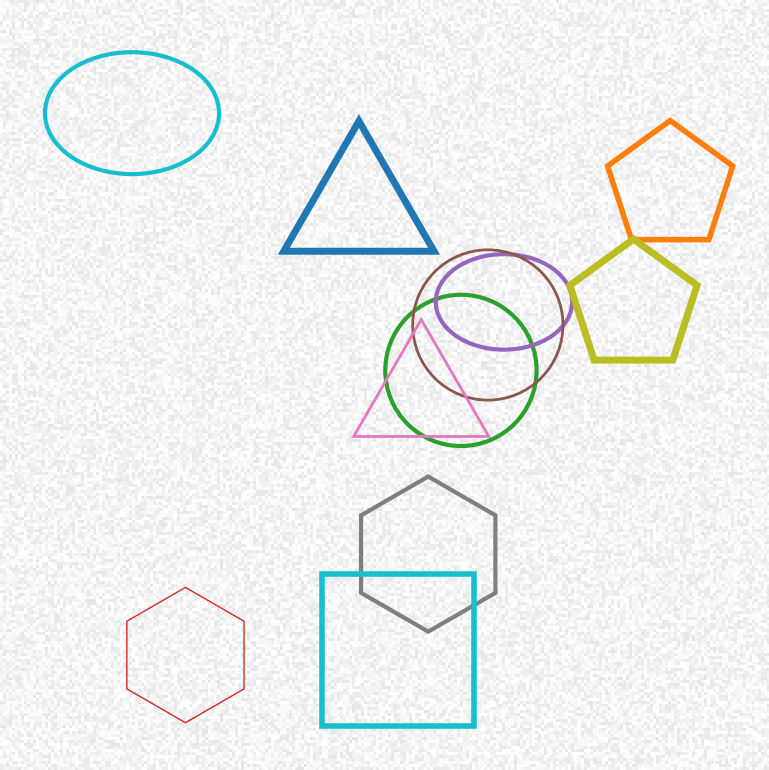[{"shape": "triangle", "thickness": 2.5, "radius": 0.56, "center": [0.466, 0.73]}, {"shape": "pentagon", "thickness": 2, "radius": 0.43, "center": [0.87, 0.758]}, {"shape": "circle", "thickness": 1.5, "radius": 0.49, "center": [0.599, 0.519]}, {"shape": "hexagon", "thickness": 0.5, "radius": 0.44, "center": [0.241, 0.149]}, {"shape": "oval", "thickness": 1.5, "radius": 0.44, "center": [0.655, 0.608]}, {"shape": "circle", "thickness": 1, "radius": 0.49, "center": [0.634, 0.578]}, {"shape": "triangle", "thickness": 1, "radius": 0.51, "center": [0.547, 0.484]}, {"shape": "hexagon", "thickness": 1.5, "radius": 0.5, "center": [0.556, 0.28]}, {"shape": "pentagon", "thickness": 2.5, "radius": 0.43, "center": [0.823, 0.603]}, {"shape": "square", "thickness": 2, "radius": 0.49, "center": [0.517, 0.156]}, {"shape": "oval", "thickness": 1.5, "radius": 0.57, "center": [0.171, 0.853]}]